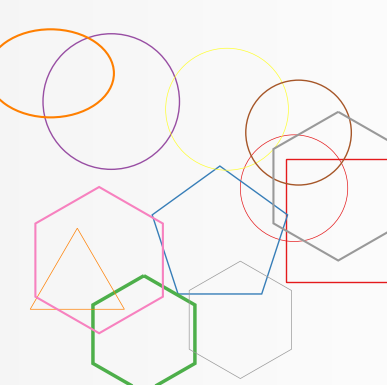[{"shape": "circle", "thickness": 0.5, "radius": 0.69, "center": [0.759, 0.511]}, {"shape": "square", "thickness": 1, "radius": 0.79, "center": [0.896, 0.427]}, {"shape": "pentagon", "thickness": 1, "radius": 0.92, "center": [0.567, 0.385]}, {"shape": "hexagon", "thickness": 2.5, "radius": 0.76, "center": [0.371, 0.132]}, {"shape": "circle", "thickness": 1, "radius": 0.88, "center": [0.287, 0.736]}, {"shape": "oval", "thickness": 1.5, "radius": 0.82, "center": [0.131, 0.81]}, {"shape": "triangle", "thickness": 0.5, "radius": 0.7, "center": [0.199, 0.267]}, {"shape": "circle", "thickness": 0.5, "radius": 0.79, "center": [0.586, 0.716]}, {"shape": "circle", "thickness": 1, "radius": 0.68, "center": [0.77, 0.656]}, {"shape": "hexagon", "thickness": 1.5, "radius": 0.95, "center": [0.256, 0.324]}, {"shape": "hexagon", "thickness": 0.5, "radius": 0.76, "center": [0.62, 0.169]}, {"shape": "hexagon", "thickness": 1.5, "radius": 0.97, "center": [0.873, 0.516]}]